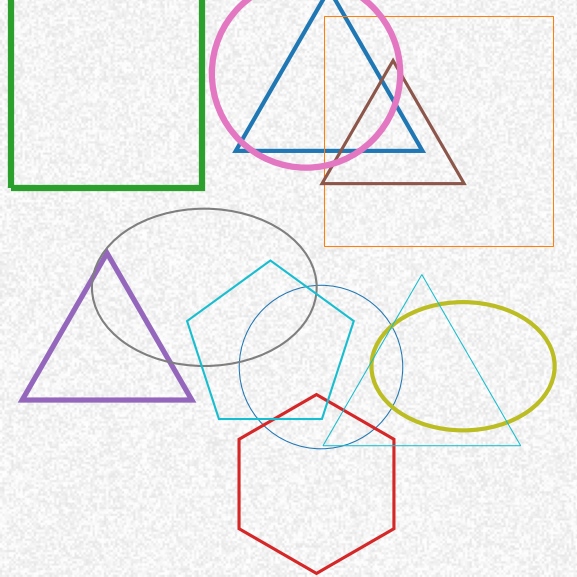[{"shape": "triangle", "thickness": 2, "radius": 0.93, "center": [0.57, 0.831]}, {"shape": "circle", "thickness": 0.5, "radius": 0.71, "center": [0.556, 0.364]}, {"shape": "square", "thickness": 0.5, "radius": 0.99, "center": [0.76, 0.772]}, {"shape": "square", "thickness": 3, "radius": 0.83, "center": [0.184, 0.839]}, {"shape": "hexagon", "thickness": 1.5, "radius": 0.77, "center": [0.548, 0.161]}, {"shape": "triangle", "thickness": 2.5, "radius": 0.85, "center": [0.185, 0.391]}, {"shape": "triangle", "thickness": 1.5, "radius": 0.71, "center": [0.681, 0.752]}, {"shape": "circle", "thickness": 3, "radius": 0.82, "center": [0.53, 0.872]}, {"shape": "oval", "thickness": 1, "radius": 0.97, "center": [0.354, 0.502]}, {"shape": "oval", "thickness": 2, "radius": 0.79, "center": [0.802, 0.365]}, {"shape": "triangle", "thickness": 0.5, "radius": 0.99, "center": [0.73, 0.326]}, {"shape": "pentagon", "thickness": 1, "radius": 0.76, "center": [0.468, 0.396]}]